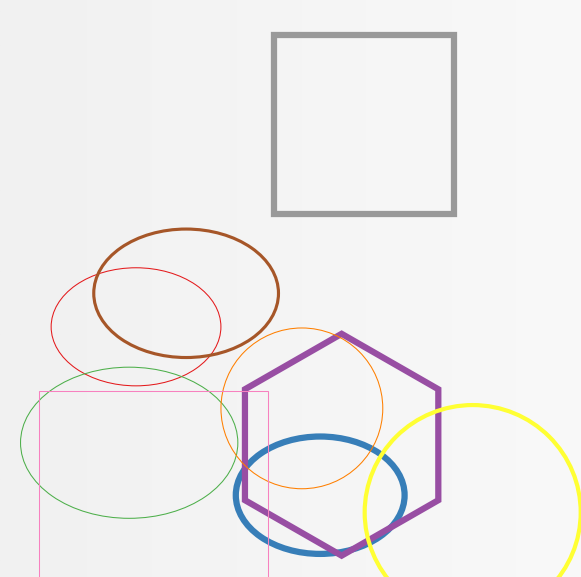[{"shape": "oval", "thickness": 0.5, "radius": 0.73, "center": [0.234, 0.433]}, {"shape": "oval", "thickness": 3, "radius": 0.73, "center": [0.551, 0.142]}, {"shape": "oval", "thickness": 0.5, "radius": 0.93, "center": [0.222, 0.232]}, {"shape": "hexagon", "thickness": 3, "radius": 0.96, "center": [0.588, 0.229]}, {"shape": "circle", "thickness": 0.5, "radius": 0.7, "center": [0.519, 0.292]}, {"shape": "circle", "thickness": 2, "radius": 0.93, "center": [0.813, 0.112]}, {"shape": "oval", "thickness": 1.5, "radius": 0.79, "center": [0.32, 0.491]}, {"shape": "square", "thickness": 0.5, "radius": 0.99, "center": [0.264, 0.126]}, {"shape": "square", "thickness": 3, "radius": 0.78, "center": [0.626, 0.784]}]